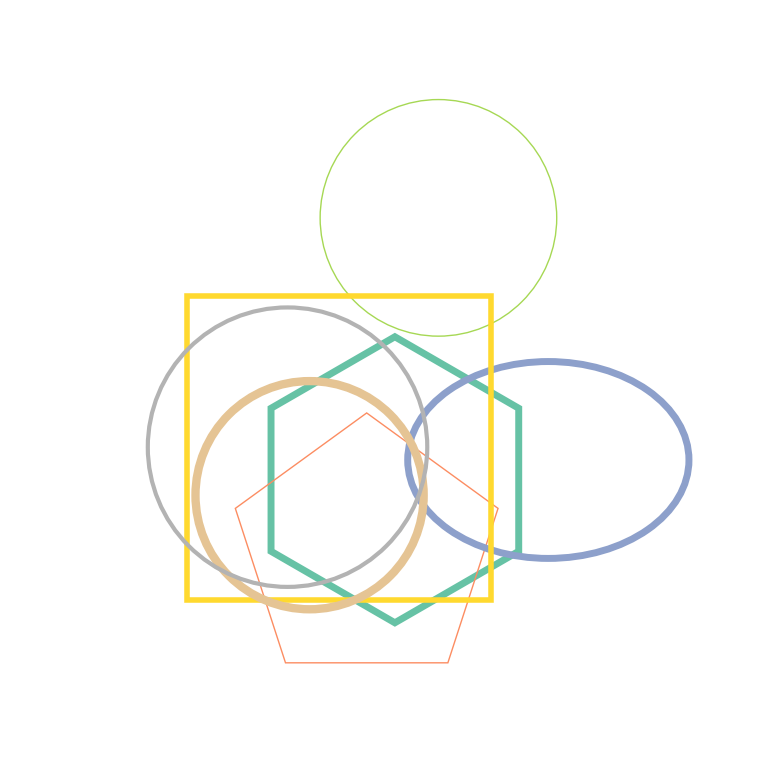[{"shape": "hexagon", "thickness": 2.5, "radius": 0.93, "center": [0.513, 0.377]}, {"shape": "pentagon", "thickness": 0.5, "radius": 0.9, "center": [0.476, 0.284]}, {"shape": "oval", "thickness": 2.5, "radius": 0.91, "center": [0.712, 0.403]}, {"shape": "circle", "thickness": 0.5, "radius": 0.77, "center": [0.569, 0.717]}, {"shape": "square", "thickness": 2, "radius": 0.99, "center": [0.44, 0.418]}, {"shape": "circle", "thickness": 3, "radius": 0.74, "center": [0.402, 0.357]}, {"shape": "circle", "thickness": 1.5, "radius": 0.91, "center": [0.373, 0.419]}]